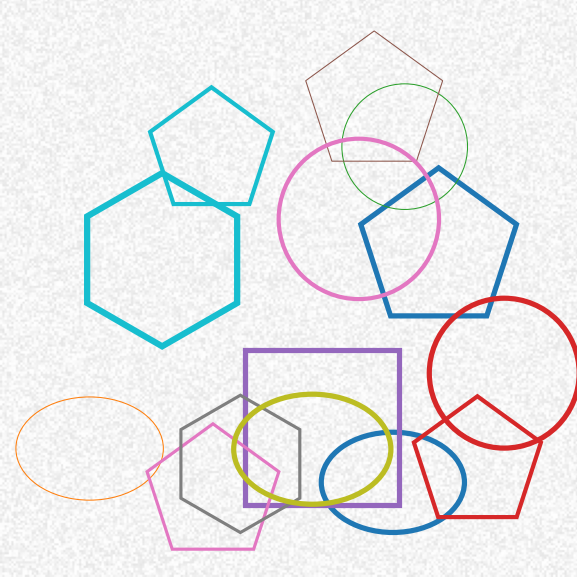[{"shape": "oval", "thickness": 2.5, "radius": 0.62, "center": [0.68, 0.164]}, {"shape": "pentagon", "thickness": 2.5, "radius": 0.71, "center": [0.76, 0.567]}, {"shape": "oval", "thickness": 0.5, "radius": 0.64, "center": [0.155, 0.222]}, {"shape": "circle", "thickness": 0.5, "radius": 0.54, "center": [0.701, 0.745]}, {"shape": "pentagon", "thickness": 2, "radius": 0.58, "center": [0.827, 0.197]}, {"shape": "circle", "thickness": 2.5, "radius": 0.65, "center": [0.873, 0.353]}, {"shape": "square", "thickness": 2.5, "radius": 0.67, "center": [0.558, 0.259]}, {"shape": "pentagon", "thickness": 0.5, "radius": 0.62, "center": [0.648, 0.821]}, {"shape": "circle", "thickness": 2, "radius": 0.69, "center": [0.621, 0.62]}, {"shape": "pentagon", "thickness": 1.5, "radius": 0.6, "center": [0.369, 0.145]}, {"shape": "hexagon", "thickness": 1.5, "radius": 0.59, "center": [0.416, 0.196]}, {"shape": "oval", "thickness": 2.5, "radius": 0.68, "center": [0.541, 0.221]}, {"shape": "hexagon", "thickness": 3, "radius": 0.75, "center": [0.281, 0.549]}, {"shape": "pentagon", "thickness": 2, "radius": 0.56, "center": [0.366, 0.736]}]